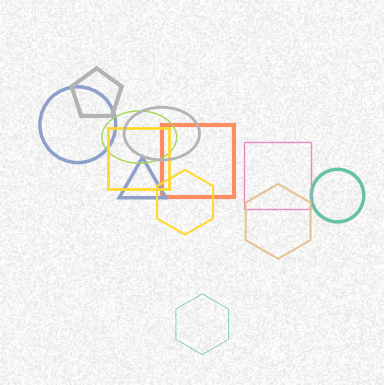[{"shape": "circle", "thickness": 2.5, "radius": 0.34, "center": [0.877, 0.492]}, {"shape": "hexagon", "thickness": 0.5, "radius": 0.39, "center": [0.525, 0.158]}, {"shape": "square", "thickness": 3, "radius": 0.47, "center": [0.513, 0.581]}, {"shape": "circle", "thickness": 2.5, "radius": 0.49, "center": [0.202, 0.676]}, {"shape": "triangle", "thickness": 2.5, "radius": 0.35, "center": [0.37, 0.521]}, {"shape": "square", "thickness": 1, "radius": 0.44, "center": [0.721, 0.544]}, {"shape": "oval", "thickness": 1, "radius": 0.49, "center": [0.362, 0.644]}, {"shape": "hexagon", "thickness": 1.5, "radius": 0.42, "center": [0.481, 0.475]}, {"shape": "square", "thickness": 2, "radius": 0.39, "center": [0.359, 0.588]}, {"shape": "hexagon", "thickness": 1.5, "radius": 0.49, "center": [0.722, 0.425]}, {"shape": "oval", "thickness": 2, "radius": 0.49, "center": [0.42, 0.653]}, {"shape": "pentagon", "thickness": 3, "radius": 0.34, "center": [0.251, 0.754]}]